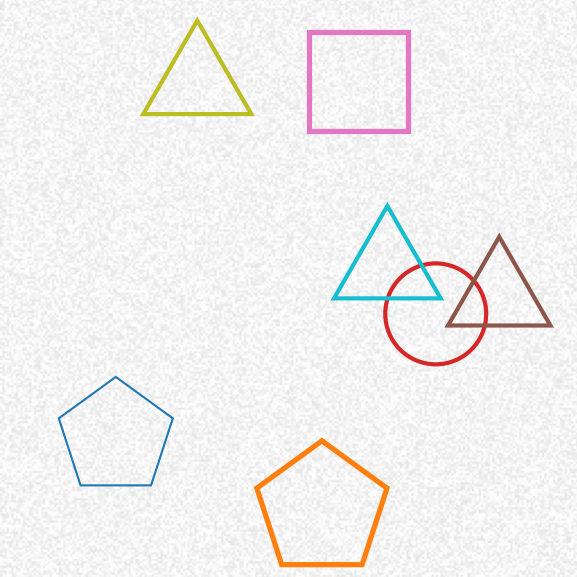[{"shape": "pentagon", "thickness": 1, "radius": 0.52, "center": [0.201, 0.243]}, {"shape": "pentagon", "thickness": 2.5, "radius": 0.59, "center": [0.557, 0.117]}, {"shape": "circle", "thickness": 2, "radius": 0.44, "center": [0.755, 0.456]}, {"shape": "triangle", "thickness": 2, "radius": 0.51, "center": [0.864, 0.487]}, {"shape": "square", "thickness": 2.5, "radius": 0.43, "center": [0.621, 0.858]}, {"shape": "triangle", "thickness": 2, "radius": 0.54, "center": [0.342, 0.856]}, {"shape": "triangle", "thickness": 2, "radius": 0.53, "center": [0.671, 0.536]}]